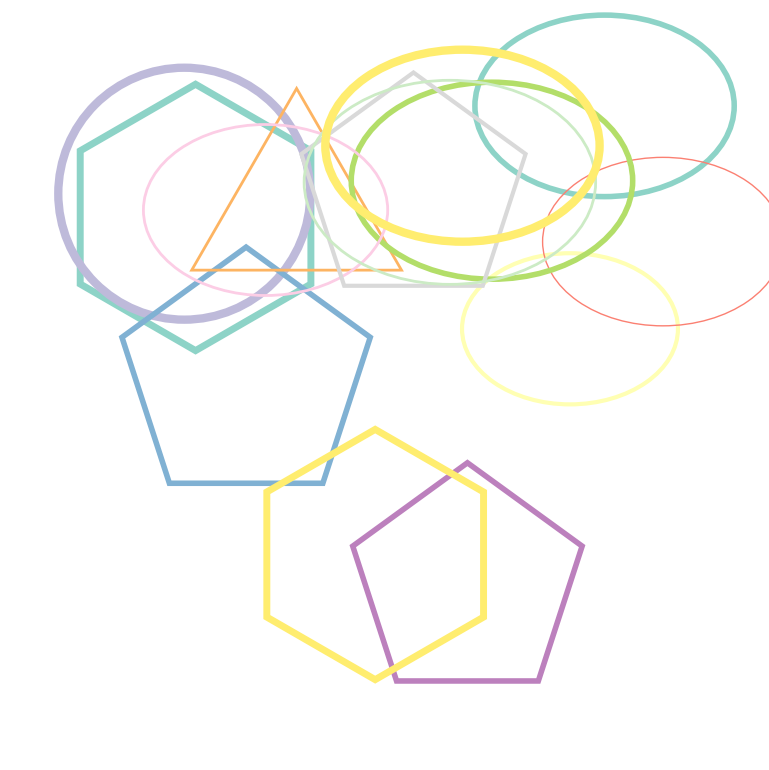[{"shape": "oval", "thickness": 2, "radius": 0.84, "center": [0.785, 0.863]}, {"shape": "hexagon", "thickness": 2.5, "radius": 0.86, "center": [0.254, 0.718]}, {"shape": "oval", "thickness": 1.5, "radius": 0.7, "center": [0.74, 0.573]}, {"shape": "circle", "thickness": 3, "radius": 0.82, "center": [0.239, 0.748]}, {"shape": "oval", "thickness": 0.5, "radius": 0.78, "center": [0.861, 0.686]}, {"shape": "pentagon", "thickness": 2, "radius": 0.85, "center": [0.32, 0.51]}, {"shape": "triangle", "thickness": 1, "radius": 0.79, "center": [0.385, 0.728]}, {"shape": "oval", "thickness": 2, "radius": 0.91, "center": [0.639, 0.765]}, {"shape": "oval", "thickness": 1, "radius": 0.79, "center": [0.345, 0.727]}, {"shape": "pentagon", "thickness": 1.5, "radius": 0.77, "center": [0.537, 0.753]}, {"shape": "pentagon", "thickness": 2, "radius": 0.78, "center": [0.607, 0.242]}, {"shape": "oval", "thickness": 1, "radius": 0.95, "center": [0.584, 0.763]}, {"shape": "hexagon", "thickness": 2.5, "radius": 0.81, "center": [0.487, 0.28]}, {"shape": "oval", "thickness": 3, "radius": 0.89, "center": [0.601, 0.811]}]